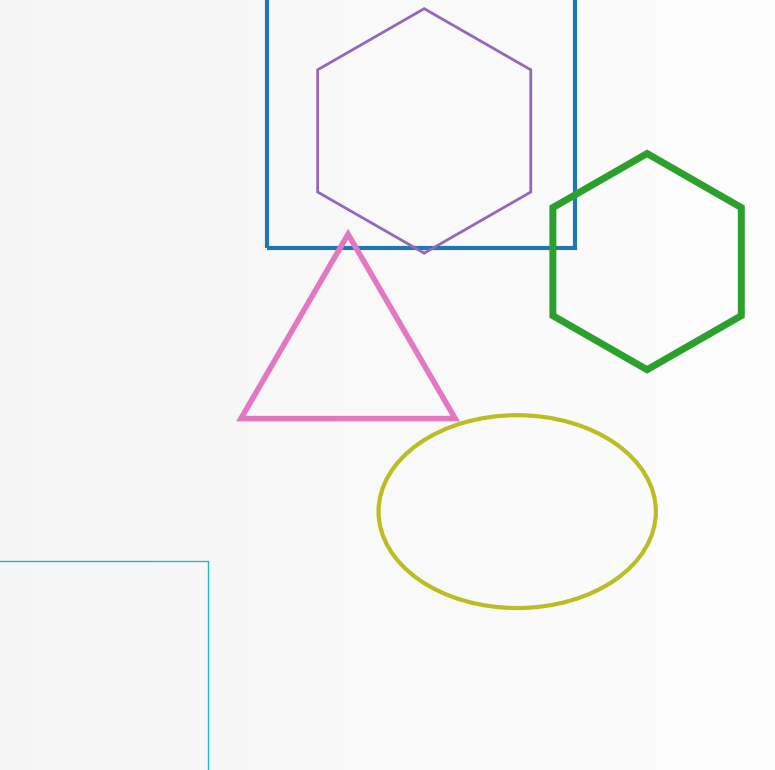[{"shape": "square", "thickness": 1.5, "radius": 0.99, "center": [0.543, 0.877]}, {"shape": "hexagon", "thickness": 2.5, "radius": 0.7, "center": [0.835, 0.66]}, {"shape": "hexagon", "thickness": 1, "radius": 0.79, "center": [0.547, 0.83]}, {"shape": "triangle", "thickness": 2, "radius": 0.8, "center": [0.449, 0.536]}, {"shape": "oval", "thickness": 1.5, "radius": 0.89, "center": [0.667, 0.336]}, {"shape": "square", "thickness": 0.5, "radius": 0.8, "center": [0.108, 0.111]}]